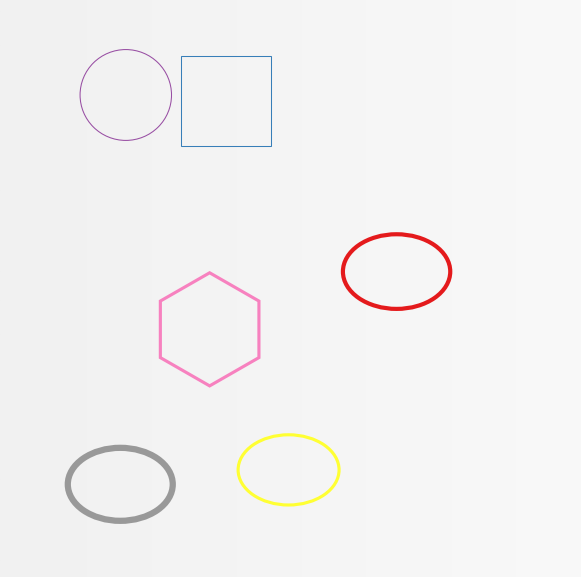[{"shape": "oval", "thickness": 2, "radius": 0.46, "center": [0.682, 0.529]}, {"shape": "square", "thickness": 0.5, "radius": 0.39, "center": [0.388, 0.824]}, {"shape": "circle", "thickness": 0.5, "radius": 0.39, "center": [0.216, 0.835]}, {"shape": "oval", "thickness": 1.5, "radius": 0.43, "center": [0.496, 0.185]}, {"shape": "hexagon", "thickness": 1.5, "radius": 0.49, "center": [0.361, 0.429]}, {"shape": "oval", "thickness": 3, "radius": 0.45, "center": [0.207, 0.16]}]